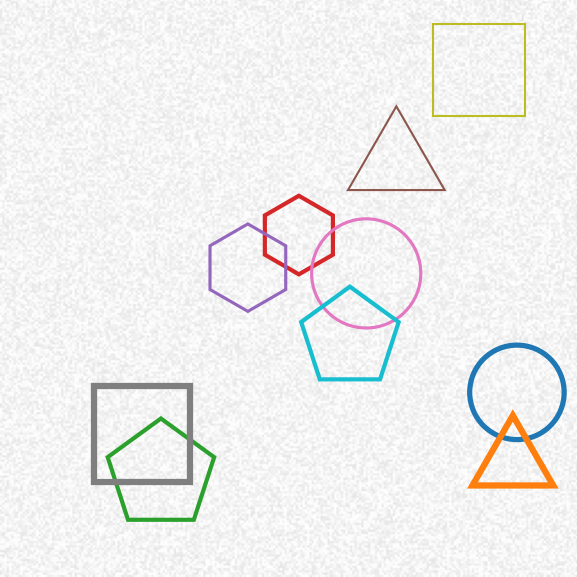[{"shape": "circle", "thickness": 2.5, "radius": 0.41, "center": [0.895, 0.32]}, {"shape": "triangle", "thickness": 3, "radius": 0.4, "center": [0.888, 0.199]}, {"shape": "pentagon", "thickness": 2, "radius": 0.48, "center": [0.279, 0.178]}, {"shape": "hexagon", "thickness": 2, "radius": 0.34, "center": [0.518, 0.592]}, {"shape": "hexagon", "thickness": 1.5, "radius": 0.38, "center": [0.429, 0.536]}, {"shape": "triangle", "thickness": 1, "radius": 0.48, "center": [0.686, 0.718]}, {"shape": "circle", "thickness": 1.5, "radius": 0.47, "center": [0.634, 0.526]}, {"shape": "square", "thickness": 3, "radius": 0.41, "center": [0.246, 0.248]}, {"shape": "square", "thickness": 1, "radius": 0.4, "center": [0.83, 0.878]}, {"shape": "pentagon", "thickness": 2, "radius": 0.44, "center": [0.606, 0.414]}]